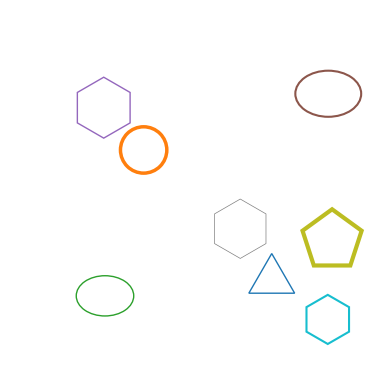[{"shape": "triangle", "thickness": 1, "radius": 0.34, "center": [0.706, 0.273]}, {"shape": "circle", "thickness": 2.5, "radius": 0.3, "center": [0.373, 0.61]}, {"shape": "oval", "thickness": 1, "radius": 0.37, "center": [0.273, 0.232]}, {"shape": "hexagon", "thickness": 1, "radius": 0.4, "center": [0.269, 0.72]}, {"shape": "oval", "thickness": 1.5, "radius": 0.43, "center": [0.853, 0.757]}, {"shape": "hexagon", "thickness": 0.5, "radius": 0.39, "center": [0.624, 0.406]}, {"shape": "pentagon", "thickness": 3, "radius": 0.4, "center": [0.863, 0.376]}, {"shape": "hexagon", "thickness": 1.5, "radius": 0.32, "center": [0.851, 0.17]}]